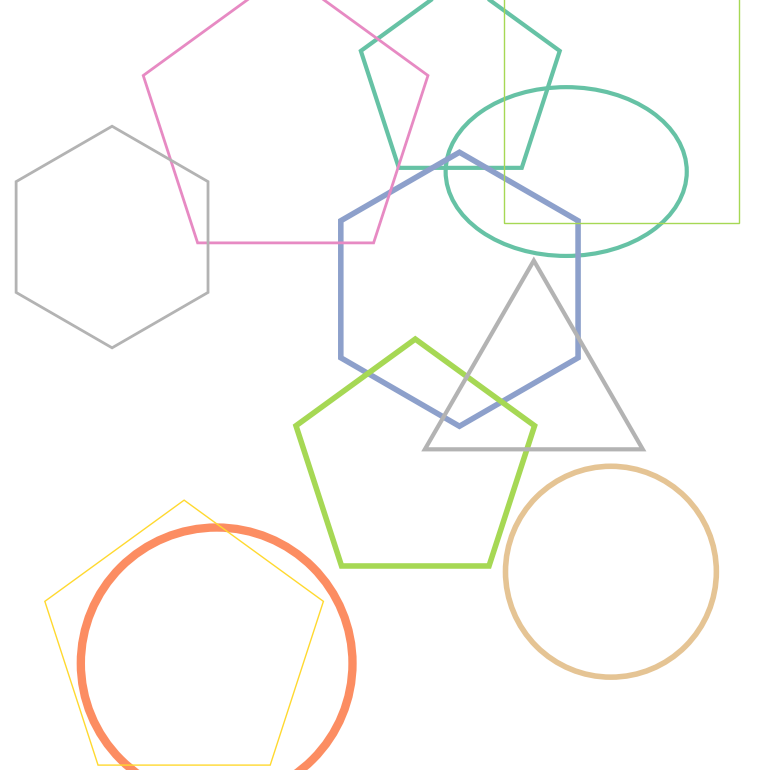[{"shape": "pentagon", "thickness": 1.5, "radius": 0.68, "center": [0.598, 0.892]}, {"shape": "oval", "thickness": 1.5, "radius": 0.78, "center": [0.735, 0.777]}, {"shape": "circle", "thickness": 3, "radius": 0.88, "center": [0.281, 0.139]}, {"shape": "hexagon", "thickness": 2, "radius": 0.89, "center": [0.597, 0.624]}, {"shape": "pentagon", "thickness": 1, "radius": 0.97, "center": [0.371, 0.842]}, {"shape": "pentagon", "thickness": 2, "radius": 0.81, "center": [0.539, 0.397]}, {"shape": "square", "thickness": 0.5, "radius": 0.76, "center": [0.807, 0.863]}, {"shape": "pentagon", "thickness": 0.5, "radius": 0.95, "center": [0.239, 0.16]}, {"shape": "circle", "thickness": 2, "radius": 0.68, "center": [0.793, 0.258]}, {"shape": "hexagon", "thickness": 1, "radius": 0.72, "center": [0.146, 0.692]}, {"shape": "triangle", "thickness": 1.5, "radius": 0.82, "center": [0.693, 0.498]}]